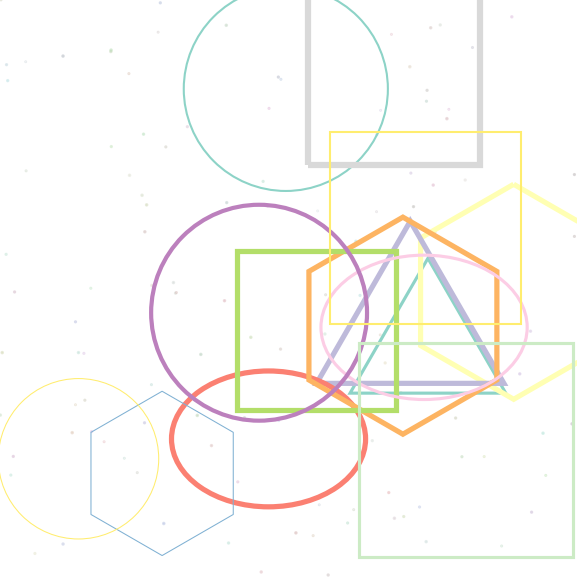[{"shape": "triangle", "thickness": 1.5, "radius": 0.78, "center": [0.741, 0.396]}, {"shape": "circle", "thickness": 1, "radius": 0.88, "center": [0.495, 0.845]}, {"shape": "hexagon", "thickness": 2.5, "radius": 0.93, "center": [0.889, 0.494]}, {"shape": "triangle", "thickness": 2.5, "radius": 0.94, "center": [0.71, 0.429]}, {"shape": "oval", "thickness": 2.5, "radius": 0.84, "center": [0.465, 0.239]}, {"shape": "hexagon", "thickness": 0.5, "radius": 0.71, "center": [0.281, 0.179]}, {"shape": "hexagon", "thickness": 2.5, "radius": 0.94, "center": [0.698, 0.435]}, {"shape": "square", "thickness": 2.5, "radius": 0.69, "center": [0.548, 0.426]}, {"shape": "oval", "thickness": 1.5, "radius": 0.89, "center": [0.734, 0.432]}, {"shape": "square", "thickness": 3, "radius": 0.75, "center": [0.682, 0.862]}, {"shape": "circle", "thickness": 2, "radius": 0.93, "center": [0.449, 0.458]}, {"shape": "square", "thickness": 1.5, "radius": 0.93, "center": [0.807, 0.22]}, {"shape": "square", "thickness": 1, "radius": 0.83, "center": [0.737, 0.605]}, {"shape": "circle", "thickness": 0.5, "radius": 0.69, "center": [0.136, 0.205]}]